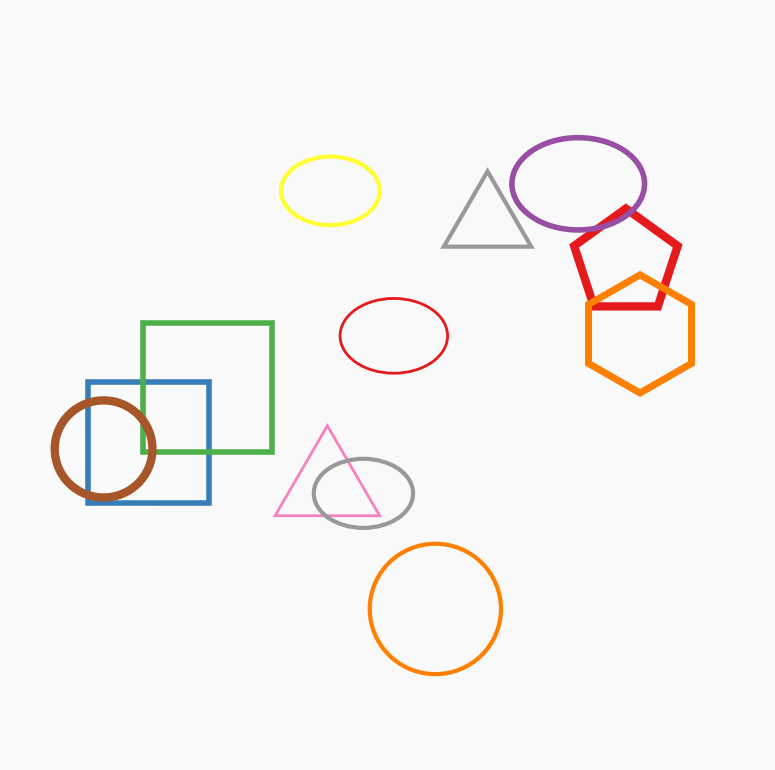[{"shape": "oval", "thickness": 1, "radius": 0.35, "center": [0.508, 0.564]}, {"shape": "pentagon", "thickness": 3, "radius": 0.35, "center": [0.808, 0.659]}, {"shape": "square", "thickness": 2, "radius": 0.39, "center": [0.191, 0.425]}, {"shape": "square", "thickness": 2, "radius": 0.42, "center": [0.268, 0.497]}, {"shape": "oval", "thickness": 2, "radius": 0.43, "center": [0.746, 0.761]}, {"shape": "circle", "thickness": 1.5, "radius": 0.42, "center": [0.562, 0.209]}, {"shape": "hexagon", "thickness": 2.5, "radius": 0.38, "center": [0.826, 0.566]}, {"shape": "oval", "thickness": 1.5, "radius": 0.32, "center": [0.426, 0.752]}, {"shape": "circle", "thickness": 3, "radius": 0.32, "center": [0.134, 0.417]}, {"shape": "triangle", "thickness": 1, "radius": 0.39, "center": [0.422, 0.369]}, {"shape": "oval", "thickness": 1.5, "radius": 0.32, "center": [0.469, 0.359]}, {"shape": "triangle", "thickness": 1.5, "radius": 0.33, "center": [0.629, 0.712]}]